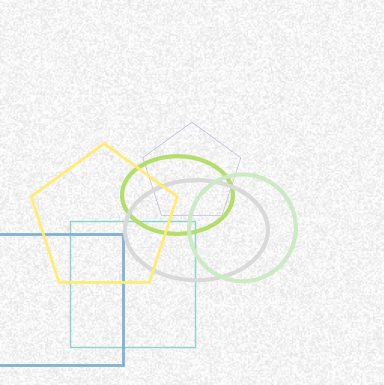[{"shape": "square", "thickness": 1, "radius": 0.81, "center": [0.344, 0.262]}, {"shape": "pentagon", "thickness": 0.5, "radius": 0.67, "center": [0.498, 0.549]}, {"shape": "square", "thickness": 2, "radius": 0.85, "center": [0.15, 0.221]}, {"shape": "oval", "thickness": 3, "radius": 0.72, "center": [0.461, 0.493]}, {"shape": "oval", "thickness": 3, "radius": 0.93, "center": [0.51, 0.402]}, {"shape": "circle", "thickness": 3, "radius": 0.69, "center": [0.63, 0.408]}, {"shape": "pentagon", "thickness": 2, "radius": 1.0, "center": [0.271, 0.428]}]